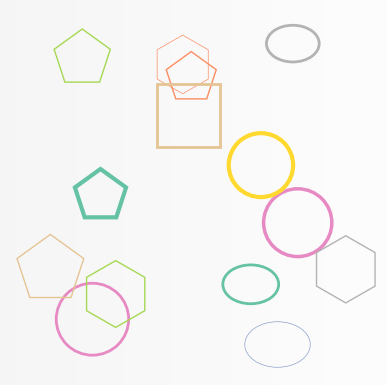[{"shape": "oval", "thickness": 2, "radius": 0.36, "center": [0.647, 0.262]}, {"shape": "pentagon", "thickness": 3, "radius": 0.35, "center": [0.259, 0.492]}, {"shape": "pentagon", "thickness": 1, "radius": 0.34, "center": [0.494, 0.798]}, {"shape": "hexagon", "thickness": 0.5, "radius": 0.38, "center": [0.471, 0.833]}, {"shape": "oval", "thickness": 0.5, "radius": 0.42, "center": [0.716, 0.105]}, {"shape": "circle", "thickness": 2, "radius": 0.47, "center": [0.239, 0.171]}, {"shape": "circle", "thickness": 2.5, "radius": 0.44, "center": [0.768, 0.422]}, {"shape": "pentagon", "thickness": 1, "radius": 0.38, "center": [0.212, 0.848]}, {"shape": "hexagon", "thickness": 1, "radius": 0.43, "center": [0.299, 0.236]}, {"shape": "circle", "thickness": 3, "radius": 0.42, "center": [0.673, 0.571]}, {"shape": "pentagon", "thickness": 1, "radius": 0.45, "center": [0.13, 0.3]}, {"shape": "square", "thickness": 2, "radius": 0.41, "center": [0.486, 0.7]}, {"shape": "hexagon", "thickness": 1, "radius": 0.44, "center": [0.892, 0.3]}, {"shape": "oval", "thickness": 2, "radius": 0.34, "center": [0.756, 0.887]}]